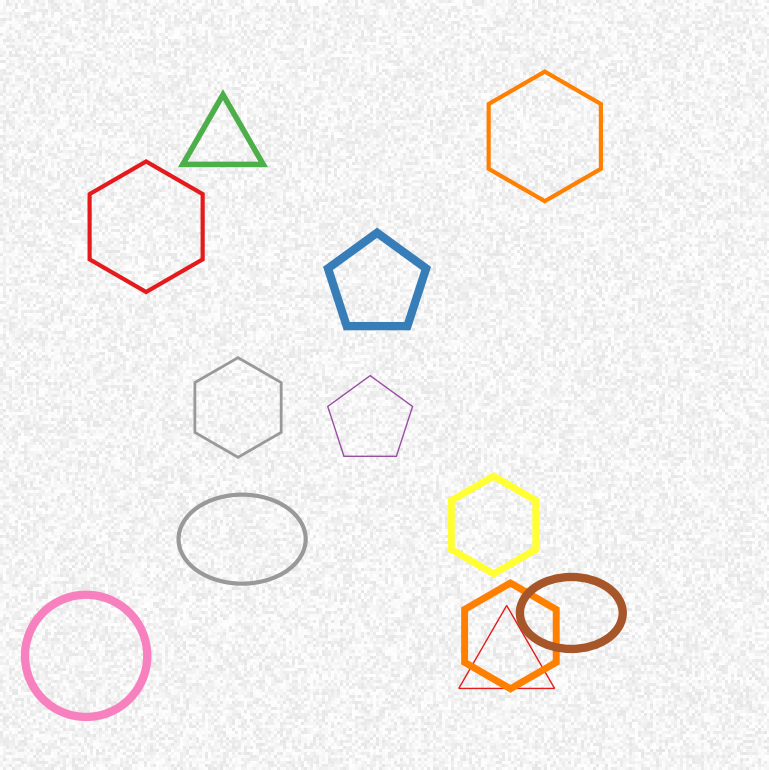[{"shape": "hexagon", "thickness": 1.5, "radius": 0.42, "center": [0.19, 0.706]}, {"shape": "triangle", "thickness": 0.5, "radius": 0.36, "center": [0.658, 0.142]}, {"shape": "pentagon", "thickness": 3, "radius": 0.34, "center": [0.49, 0.631]}, {"shape": "triangle", "thickness": 2, "radius": 0.3, "center": [0.29, 0.817]}, {"shape": "pentagon", "thickness": 0.5, "radius": 0.29, "center": [0.481, 0.454]}, {"shape": "hexagon", "thickness": 1.5, "radius": 0.42, "center": [0.708, 0.823]}, {"shape": "hexagon", "thickness": 2.5, "radius": 0.34, "center": [0.663, 0.174]}, {"shape": "hexagon", "thickness": 2.5, "radius": 0.32, "center": [0.641, 0.318]}, {"shape": "oval", "thickness": 3, "radius": 0.33, "center": [0.742, 0.204]}, {"shape": "circle", "thickness": 3, "radius": 0.4, "center": [0.112, 0.148]}, {"shape": "oval", "thickness": 1.5, "radius": 0.41, "center": [0.314, 0.3]}, {"shape": "hexagon", "thickness": 1, "radius": 0.32, "center": [0.309, 0.471]}]